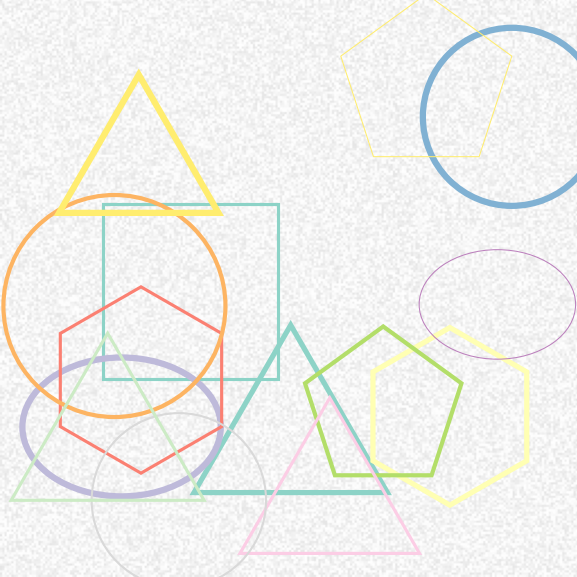[{"shape": "triangle", "thickness": 2.5, "radius": 0.97, "center": [0.503, 0.243]}, {"shape": "square", "thickness": 1.5, "radius": 0.76, "center": [0.329, 0.494]}, {"shape": "hexagon", "thickness": 2.5, "radius": 0.77, "center": [0.779, 0.278]}, {"shape": "oval", "thickness": 3, "radius": 0.86, "center": [0.211, 0.26]}, {"shape": "hexagon", "thickness": 1.5, "radius": 0.81, "center": [0.244, 0.341]}, {"shape": "circle", "thickness": 3, "radius": 0.77, "center": [0.886, 0.797]}, {"shape": "circle", "thickness": 2, "radius": 0.96, "center": [0.198, 0.469]}, {"shape": "pentagon", "thickness": 2, "radius": 0.71, "center": [0.664, 0.291]}, {"shape": "triangle", "thickness": 1.5, "radius": 0.9, "center": [0.571, 0.131]}, {"shape": "circle", "thickness": 1, "radius": 0.76, "center": [0.31, 0.133]}, {"shape": "oval", "thickness": 0.5, "radius": 0.68, "center": [0.861, 0.472]}, {"shape": "triangle", "thickness": 1.5, "radius": 0.96, "center": [0.186, 0.229]}, {"shape": "pentagon", "thickness": 0.5, "radius": 0.78, "center": [0.738, 0.854]}, {"shape": "triangle", "thickness": 3, "radius": 0.8, "center": [0.24, 0.71]}]